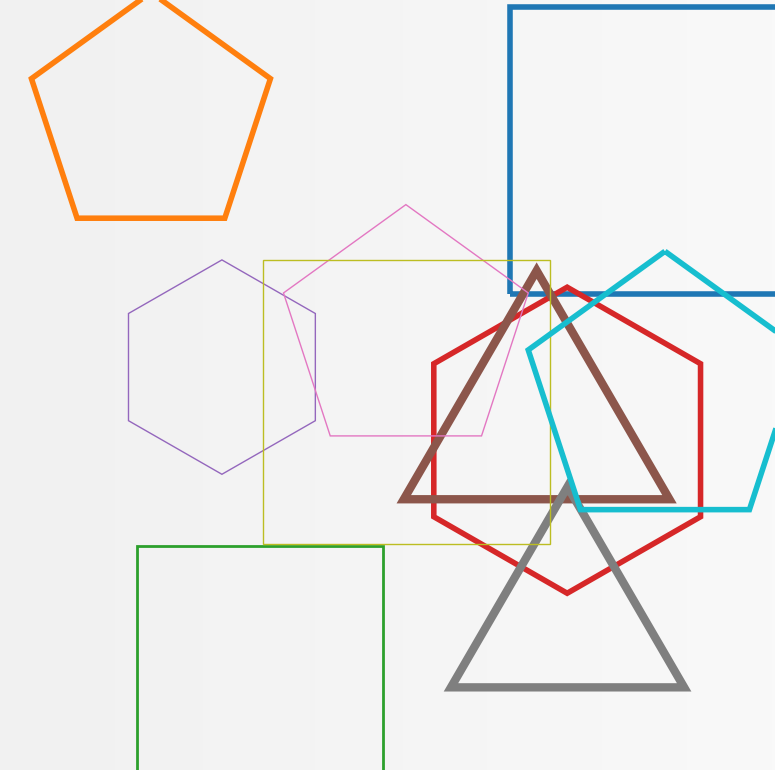[{"shape": "square", "thickness": 2, "radius": 0.93, "center": [0.844, 0.805]}, {"shape": "pentagon", "thickness": 2, "radius": 0.81, "center": [0.195, 0.848]}, {"shape": "square", "thickness": 1, "radius": 0.79, "center": [0.335, 0.132]}, {"shape": "hexagon", "thickness": 2, "radius": 0.99, "center": [0.732, 0.428]}, {"shape": "hexagon", "thickness": 0.5, "radius": 0.7, "center": [0.286, 0.523]}, {"shape": "triangle", "thickness": 3, "radius": 0.99, "center": [0.692, 0.451]}, {"shape": "pentagon", "thickness": 0.5, "radius": 0.83, "center": [0.524, 0.568]}, {"shape": "triangle", "thickness": 3, "radius": 0.87, "center": [0.732, 0.194]}, {"shape": "square", "thickness": 0.5, "radius": 0.92, "center": [0.524, 0.478]}, {"shape": "pentagon", "thickness": 2, "radius": 0.93, "center": [0.858, 0.488]}]